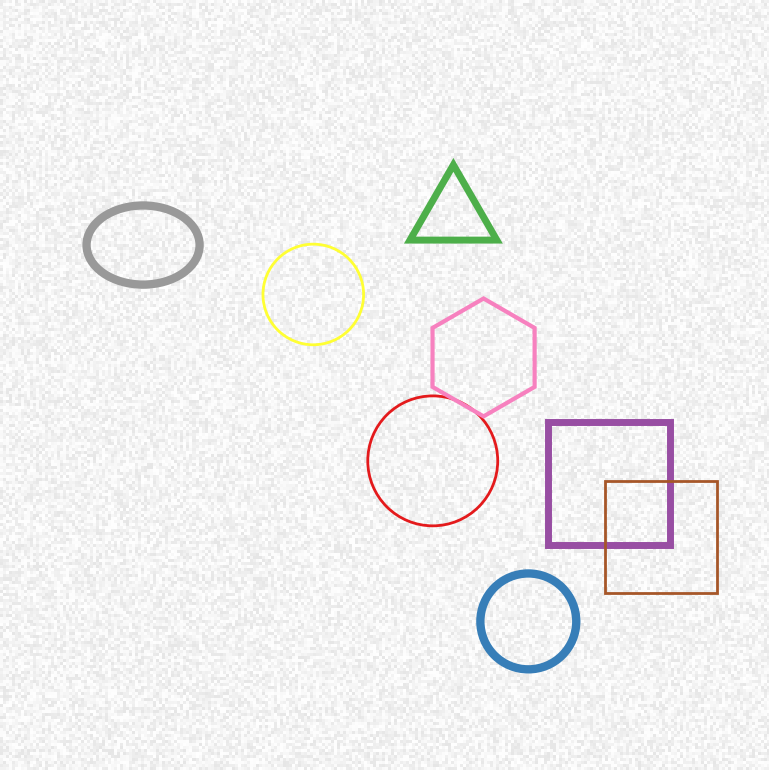[{"shape": "circle", "thickness": 1, "radius": 0.42, "center": [0.562, 0.401]}, {"shape": "circle", "thickness": 3, "radius": 0.31, "center": [0.686, 0.193]}, {"shape": "triangle", "thickness": 2.5, "radius": 0.33, "center": [0.589, 0.721]}, {"shape": "square", "thickness": 2.5, "radius": 0.4, "center": [0.791, 0.372]}, {"shape": "circle", "thickness": 1, "radius": 0.33, "center": [0.407, 0.618]}, {"shape": "square", "thickness": 1, "radius": 0.36, "center": [0.858, 0.303]}, {"shape": "hexagon", "thickness": 1.5, "radius": 0.38, "center": [0.628, 0.536]}, {"shape": "oval", "thickness": 3, "radius": 0.37, "center": [0.186, 0.682]}]